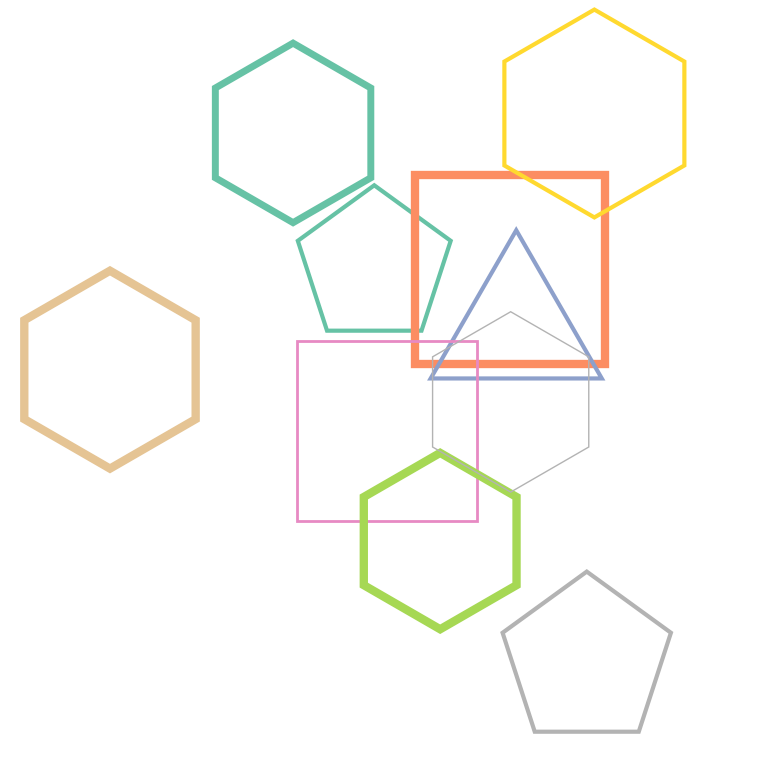[{"shape": "pentagon", "thickness": 1.5, "radius": 0.52, "center": [0.486, 0.655]}, {"shape": "hexagon", "thickness": 2.5, "radius": 0.58, "center": [0.381, 0.827]}, {"shape": "square", "thickness": 3, "radius": 0.61, "center": [0.662, 0.65]}, {"shape": "triangle", "thickness": 1.5, "radius": 0.64, "center": [0.67, 0.573]}, {"shape": "square", "thickness": 1, "radius": 0.58, "center": [0.502, 0.44]}, {"shape": "hexagon", "thickness": 3, "radius": 0.57, "center": [0.572, 0.297]}, {"shape": "hexagon", "thickness": 1.5, "radius": 0.67, "center": [0.772, 0.853]}, {"shape": "hexagon", "thickness": 3, "radius": 0.64, "center": [0.143, 0.52]}, {"shape": "hexagon", "thickness": 0.5, "radius": 0.59, "center": [0.663, 0.478]}, {"shape": "pentagon", "thickness": 1.5, "radius": 0.57, "center": [0.762, 0.143]}]